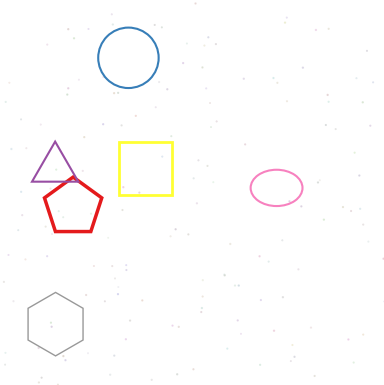[{"shape": "pentagon", "thickness": 2.5, "radius": 0.39, "center": [0.19, 0.462]}, {"shape": "circle", "thickness": 1.5, "radius": 0.39, "center": [0.334, 0.85]}, {"shape": "triangle", "thickness": 1.5, "radius": 0.35, "center": [0.143, 0.563]}, {"shape": "square", "thickness": 2, "radius": 0.35, "center": [0.378, 0.562]}, {"shape": "oval", "thickness": 1.5, "radius": 0.34, "center": [0.718, 0.512]}, {"shape": "hexagon", "thickness": 1, "radius": 0.41, "center": [0.144, 0.158]}]